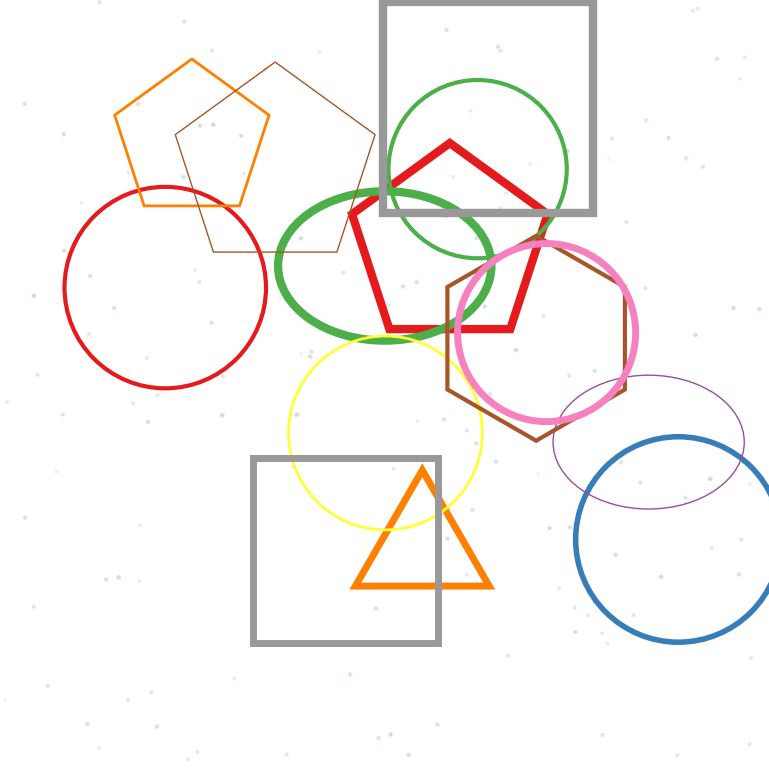[{"shape": "circle", "thickness": 1.5, "radius": 0.65, "center": [0.215, 0.627]}, {"shape": "pentagon", "thickness": 3, "radius": 0.67, "center": [0.584, 0.681]}, {"shape": "circle", "thickness": 2, "radius": 0.67, "center": [0.881, 0.299]}, {"shape": "oval", "thickness": 3, "radius": 0.69, "center": [0.5, 0.655]}, {"shape": "circle", "thickness": 1.5, "radius": 0.58, "center": [0.62, 0.78]}, {"shape": "oval", "thickness": 0.5, "radius": 0.62, "center": [0.842, 0.426]}, {"shape": "triangle", "thickness": 2.5, "radius": 0.5, "center": [0.548, 0.289]}, {"shape": "pentagon", "thickness": 1, "radius": 0.53, "center": [0.249, 0.818]}, {"shape": "circle", "thickness": 1, "radius": 0.63, "center": [0.501, 0.438]}, {"shape": "hexagon", "thickness": 1.5, "radius": 0.67, "center": [0.696, 0.561]}, {"shape": "pentagon", "thickness": 0.5, "radius": 0.68, "center": [0.357, 0.783]}, {"shape": "circle", "thickness": 2.5, "radius": 0.58, "center": [0.71, 0.568]}, {"shape": "square", "thickness": 2.5, "radius": 0.6, "center": [0.449, 0.285]}, {"shape": "square", "thickness": 3, "radius": 0.68, "center": [0.634, 0.861]}]